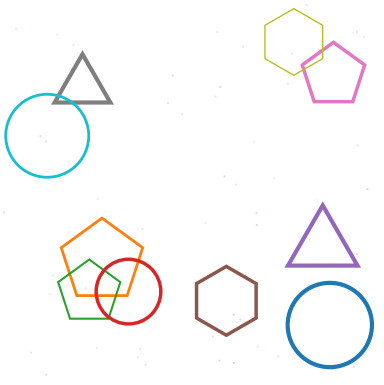[{"shape": "circle", "thickness": 3, "radius": 0.55, "center": [0.857, 0.156]}, {"shape": "pentagon", "thickness": 2, "radius": 0.56, "center": [0.265, 0.322]}, {"shape": "pentagon", "thickness": 1.5, "radius": 0.42, "center": [0.232, 0.241]}, {"shape": "circle", "thickness": 2.5, "radius": 0.42, "center": [0.334, 0.243]}, {"shape": "triangle", "thickness": 3, "radius": 0.52, "center": [0.838, 0.362]}, {"shape": "hexagon", "thickness": 2.5, "radius": 0.45, "center": [0.588, 0.219]}, {"shape": "pentagon", "thickness": 2.5, "radius": 0.43, "center": [0.866, 0.805]}, {"shape": "triangle", "thickness": 3, "radius": 0.42, "center": [0.214, 0.776]}, {"shape": "hexagon", "thickness": 1, "radius": 0.43, "center": [0.763, 0.891]}, {"shape": "circle", "thickness": 2, "radius": 0.54, "center": [0.123, 0.647]}]